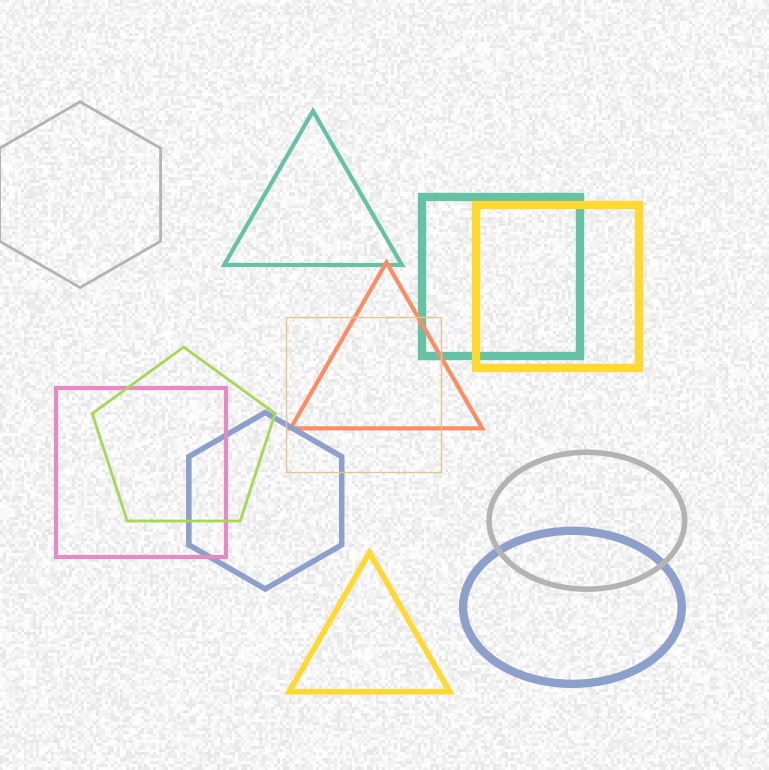[{"shape": "square", "thickness": 3, "radius": 0.51, "center": [0.651, 0.641]}, {"shape": "triangle", "thickness": 1.5, "radius": 0.67, "center": [0.407, 0.723]}, {"shape": "triangle", "thickness": 1.5, "radius": 0.72, "center": [0.502, 0.516]}, {"shape": "oval", "thickness": 3, "radius": 0.71, "center": [0.743, 0.211]}, {"shape": "hexagon", "thickness": 2, "radius": 0.57, "center": [0.344, 0.35]}, {"shape": "square", "thickness": 1.5, "radius": 0.55, "center": [0.183, 0.387]}, {"shape": "pentagon", "thickness": 1, "radius": 0.62, "center": [0.239, 0.424]}, {"shape": "triangle", "thickness": 2, "radius": 0.6, "center": [0.48, 0.162]}, {"shape": "square", "thickness": 3, "radius": 0.53, "center": [0.724, 0.628]}, {"shape": "square", "thickness": 0.5, "radius": 0.5, "center": [0.472, 0.488]}, {"shape": "oval", "thickness": 2, "radius": 0.63, "center": [0.762, 0.324]}, {"shape": "hexagon", "thickness": 1, "radius": 0.6, "center": [0.104, 0.747]}]